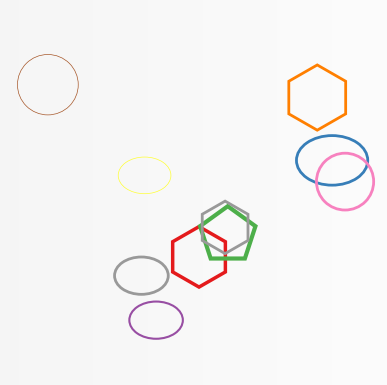[{"shape": "hexagon", "thickness": 2.5, "radius": 0.39, "center": [0.514, 0.333]}, {"shape": "oval", "thickness": 2, "radius": 0.46, "center": [0.857, 0.583]}, {"shape": "pentagon", "thickness": 3, "radius": 0.38, "center": [0.588, 0.389]}, {"shape": "oval", "thickness": 1.5, "radius": 0.35, "center": [0.403, 0.168]}, {"shape": "hexagon", "thickness": 2, "radius": 0.42, "center": [0.819, 0.747]}, {"shape": "oval", "thickness": 0.5, "radius": 0.34, "center": [0.373, 0.544]}, {"shape": "circle", "thickness": 0.5, "radius": 0.39, "center": [0.123, 0.78]}, {"shape": "circle", "thickness": 2, "radius": 0.37, "center": [0.89, 0.528]}, {"shape": "hexagon", "thickness": 2, "radius": 0.34, "center": [0.581, 0.409]}, {"shape": "oval", "thickness": 2, "radius": 0.35, "center": [0.365, 0.284]}]